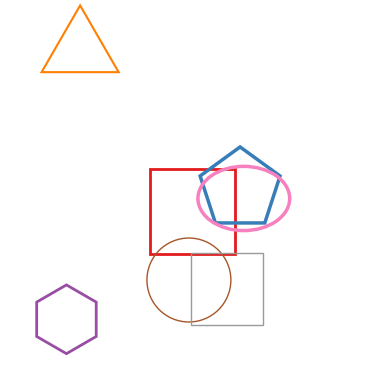[{"shape": "square", "thickness": 2, "radius": 0.55, "center": [0.5, 0.451]}, {"shape": "pentagon", "thickness": 2.5, "radius": 0.55, "center": [0.624, 0.509]}, {"shape": "hexagon", "thickness": 2, "radius": 0.45, "center": [0.173, 0.171]}, {"shape": "triangle", "thickness": 1.5, "radius": 0.58, "center": [0.208, 0.87]}, {"shape": "circle", "thickness": 1, "radius": 0.55, "center": [0.491, 0.273]}, {"shape": "oval", "thickness": 2.5, "radius": 0.6, "center": [0.633, 0.484]}, {"shape": "square", "thickness": 1, "radius": 0.47, "center": [0.589, 0.25]}]